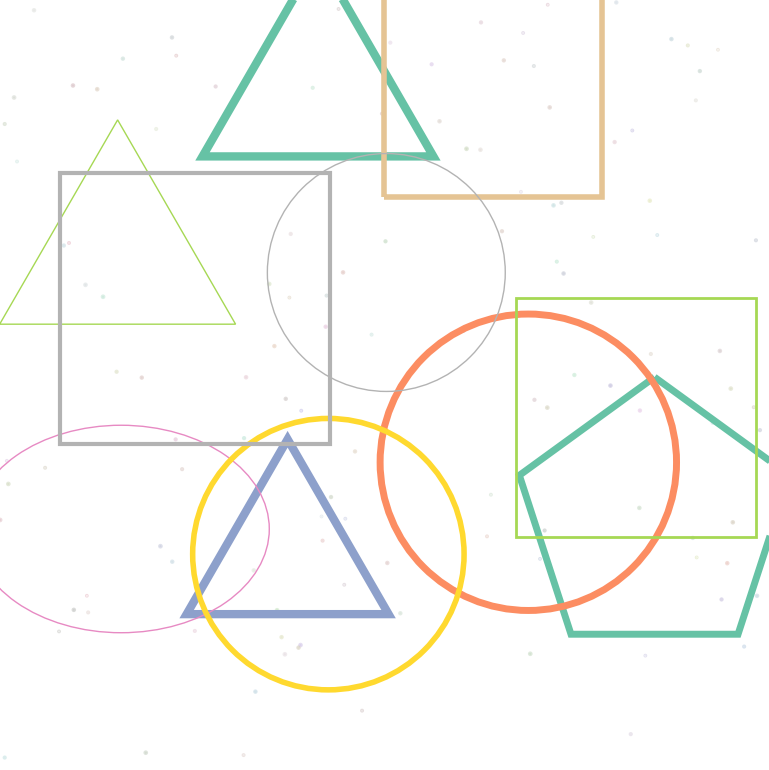[{"shape": "pentagon", "thickness": 2.5, "radius": 0.92, "center": [0.85, 0.326]}, {"shape": "triangle", "thickness": 3, "radius": 0.87, "center": [0.413, 0.883]}, {"shape": "circle", "thickness": 2.5, "radius": 0.96, "center": [0.686, 0.4]}, {"shape": "triangle", "thickness": 3, "radius": 0.76, "center": [0.374, 0.278]}, {"shape": "oval", "thickness": 0.5, "radius": 0.96, "center": [0.157, 0.313]}, {"shape": "square", "thickness": 1, "radius": 0.78, "center": [0.826, 0.458]}, {"shape": "triangle", "thickness": 0.5, "radius": 0.88, "center": [0.153, 0.667]}, {"shape": "circle", "thickness": 2, "radius": 0.88, "center": [0.426, 0.28]}, {"shape": "square", "thickness": 2, "radius": 0.71, "center": [0.64, 0.886]}, {"shape": "square", "thickness": 1.5, "radius": 0.88, "center": [0.253, 0.6]}, {"shape": "circle", "thickness": 0.5, "radius": 0.77, "center": [0.502, 0.646]}]